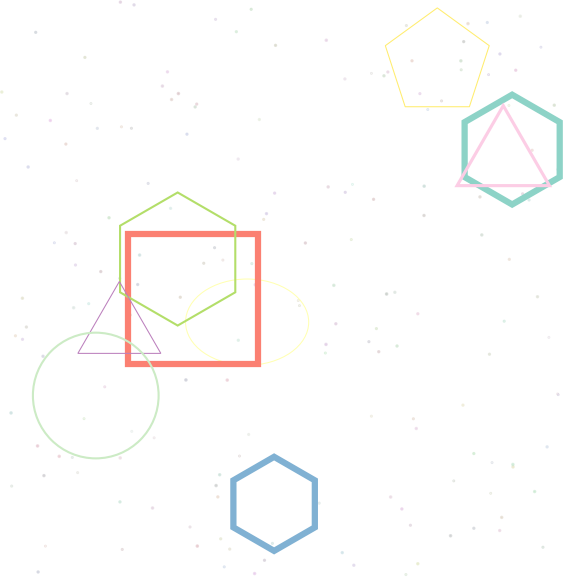[{"shape": "hexagon", "thickness": 3, "radius": 0.48, "center": [0.887, 0.74]}, {"shape": "oval", "thickness": 0.5, "radius": 0.53, "center": [0.428, 0.441]}, {"shape": "square", "thickness": 3, "radius": 0.56, "center": [0.335, 0.482]}, {"shape": "hexagon", "thickness": 3, "radius": 0.41, "center": [0.475, 0.127]}, {"shape": "hexagon", "thickness": 1, "radius": 0.58, "center": [0.308, 0.551]}, {"shape": "triangle", "thickness": 1.5, "radius": 0.46, "center": [0.871, 0.724]}, {"shape": "triangle", "thickness": 0.5, "radius": 0.41, "center": [0.207, 0.429]}, {"shape": "circle", "thickness": 1, "radius": 0.54, "center": [0.166, 0.314]}, {"shape": "pentagon", "thickness": 0.5, "radius": 0.47, "center": [0.757, 0.891]}]